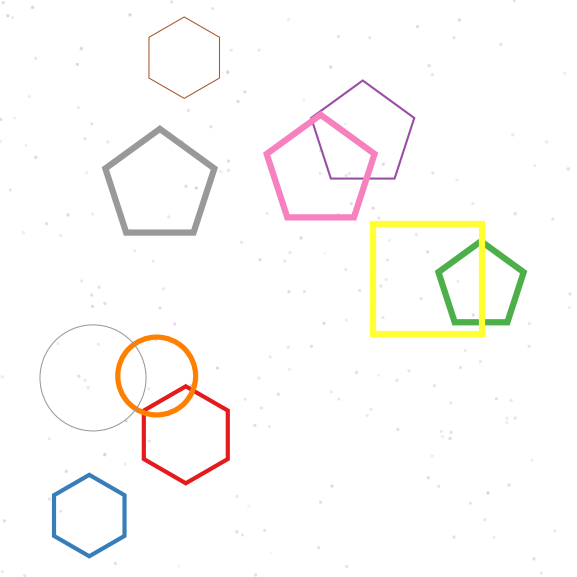[{"shape": "hexagon", "thickness": 2, "radius": 0.42, "center": [0.322, 0.246]}, {"shape": "hexagon", "thickness": 2, "radius": 0.35, "center": [0.155, 0.106]}, {"shape": "pentagon", "thickness": 3, "radius": 0.39, "center": [0.833, 0.504]}, {"shape": "pentagon", "thickness": 1, "radius": 0.47, "center": [0.628, 0.766]}, {"shape": "circle", "thickness": 2.5, "radius": 0.34, "center": [0.271, 0.348]}, {"shape": "square", "thickness": 3, "radius": 0.47, "center": [0.74, 0.516]}, {"shape": "hexagon", "thickness": 0.5, "radius": 0.35, "center": [0.319, 0.899]}, {"shape": "pentagon", "thickness": 3, "radius": 0.49, "center": [0.555, 0.702]}, {"shape": "circle", "thickness": 0.5, "radius": 0.46, "center": [0.161, 0.345]}, {"shape": "pentagon", "thickness": 3, "radius": 0.5, "center": [0.277, 0.677]}]